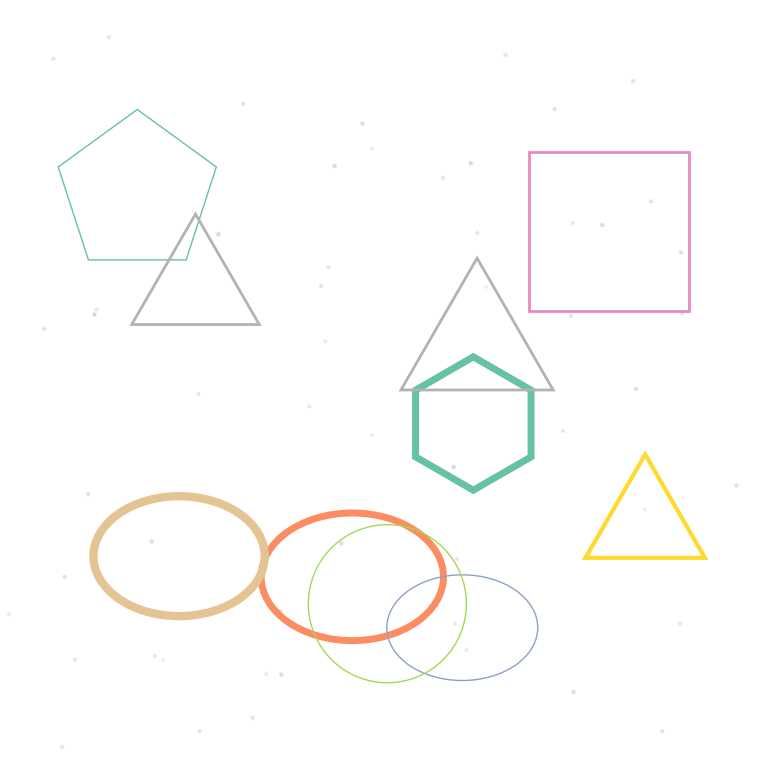[{"shape": "pentagon", "thickness": 0.5, "radius": 0.54, "center": [0.178, 0.75]}, {"shape": "hexagon", "thickness": 2.5, "radius": 0.43, "center": [0.615, 0.45]}, {"shape": "oval", "thickness": 2.5, "radius": 0.59, "center": [0.458, 0.251]}, {"shape": "oval", "thickness": 0.5, "radius": 0.49, "center": [0.6, 0.185]}, {"shape": "square", "thickness": 1, "radius": 0.52, "center": [0.791, 0.699]}, {"shape": "circle", "thickness": 0.5, "radius": 0.51, "center": [0.503, 0.216]}, {"shape": "triangle", "thickness": 1.5, "radius": 0.45, "center": [0.838, 0.32]}, {"shape": "oval", "thickness": 3, "radius": 0.56, "center": [0.233, 0.278]}, {"shape": "triangle", "thickness": 1, "radius": 0.57, "center": [0.62, 0.551]}, {"shape": "triangle", "thickness": 1, "radius": 0.48, "center": [0.254, 0.626]}]